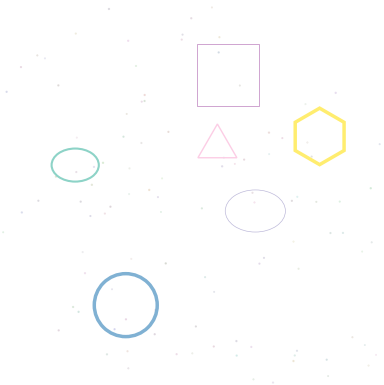[{"shape": "oval", "thickness": 1.5, "radius": 0.31, "center": [0.195, 0.571]}, {"shape": "oval", "thickness": 0.5, "radius": 0.39, "center": [0.663, 0.452]}, {"shape": "circle", "thickness": 2.5, "radius": 0.41, "center": [0.327, 0.207]}, {"shape": "triangle", "thickness": 1, "radius": 0.29, "center": [0.565, 0.619]}, {"shape": "square", "thickness": 0.5, "radius": 0.4, "center": [0.592, 0.805]}, {"shape": "hexagon", "thickness": 2.5, "radius": 0.37, "center": [0.83, 0.646]}]